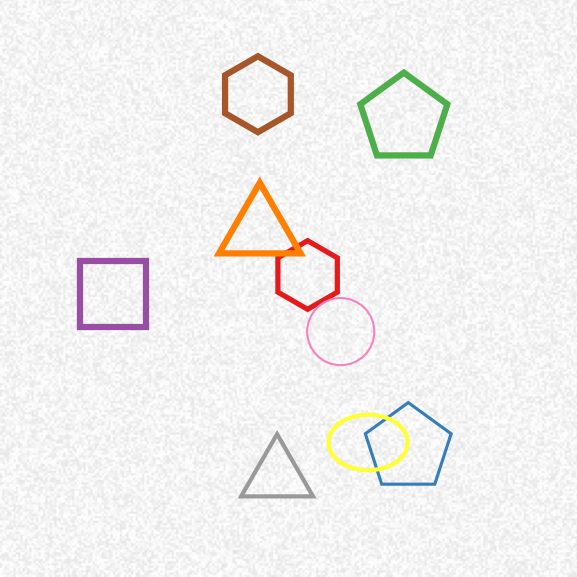[{"shape": "hexagon", "thickness": 2.5, "radius": 0.3, "center": [0.533, 0.523]}, {"shape": "pentagon", "thickness": 1.5, "radius": 0.39, "center": [0.707, 0.224]}, {"shape": "pentagon", "thickness": 3, "radius": 0.4, "center": [0.699, 0.794]}, {"shape": "square", "thickness": 3, "radius": 0.29, "center": [0.196, 0.49]}, {"shape": "triangle", "thickness": 3, "radius": 0.41, "center": [0.45, 0.601]}, {"shape": "oval", "thickness": 2, "radius": 0.34, "center": [0.637, 0.233]}, {"shape": "hexagon", "thickness": 3, "radius": 0.33, "center": [0.447, 0.836]}, {"shape": "circle", "thickness": 1, "radius": 0.29, "center": [0.59, 0.425]}, {"shape": "triangle", "thickness": 2, "radius": 0.36, "center": [0.48, 0.176]}]